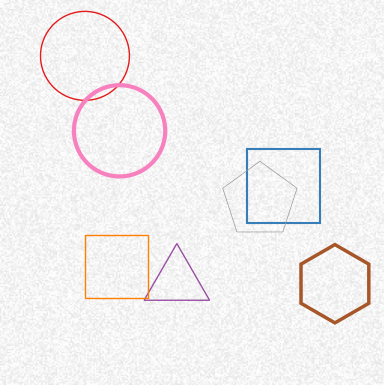[{"shape": "circle", "thickness": 1, "radius": 0.58, "center": [0.221, 0.855]}, {"shape": "square", "thickness": 1.5, "radius": 0.48, "center": [0.736, 0.517]}, {"shape": "triangle", "thickness": 1, "radius": 0.49, "center": [0.459, 0.269]}, {"shape": "square", "thickness": 1, "radius": 0.41, "center": [0.302, 0.308]}, {"shape": "hexagon", "thickness": 2.5, "radius": 0.51, "center": [0.87, 0.263]}, {"shape": "circle", "thickness": 3, "radius": 0.59, "center": [0.311, 0.66]}, {"shape": "pentagon", "thickness": 0.5, "radius": 0.51, "center": [0.675, 0.48]}]